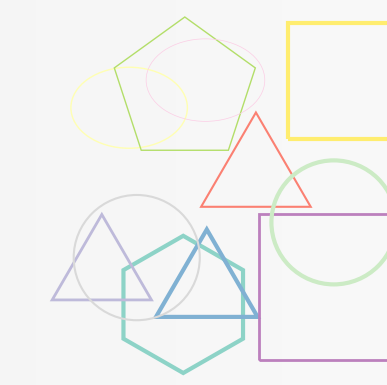[{"shape": "hexagon", "thickness": 3, "radius": 0.89, "center": [0.473, 0.209]}, {"shape": "oval", "thickness": 1, "radius": 0.75, "center": [0.333, 0.72]}, {"shape": "triangle", "thickness": 2, "radius": 0.74, "center": [0.263, 0.295]}, {"shape": "triangle", "thickness": 1.5, "radius": 0.82, "center": [0.66, 0.545]}, {"shape": "triangle", "thickness": 3, "radius": 0.76, "center": [0.534, 0.253]}, {"shape": "pentagon", "thickness": 1, "radius": 0.96, "center": [0.477, 0.764]}, {"shape": "oval", "thickness": 0.5, "radius": 0.77, "center": [0.53, 0.792]}, {"shape": "circle", "thickness": 1.5, "radius": 0.81, "center": [0.353, 0.331]}, {"shape": "square", "thickness": 2, "radius": 0.95, "center": [0.858, 0.255]}, {"shape": "circle", "thickness": 3, "radius": 0.81, "center": [0.861, 0.422]}, {"shape": "square", "thickness": 3, "radius": 0.76, "center": [0.896, 0.79]}]